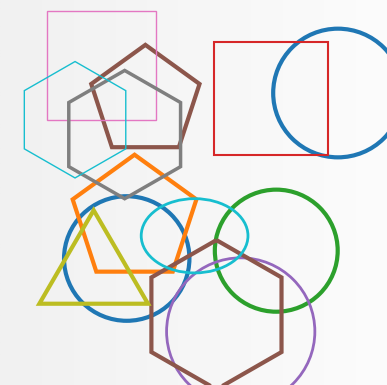[{"shape": "circle", "thickness": 3, "radius": 0.84, "center": [0.872, 0.758]}, {"shape": "circle", "thickness": 3, "radius": 0.81, "center": [0.327, 0.329]}, {"shape": "pentagon", "thickness": 3, "radius": 0.84, "center": [0.347, 0.43]}, {"shape": "circle", "thickness": 3, "radius": 0.79, "center": [0.713, 0.349]}, {"shape": "square", "thickness": 1.5, "radius": 0.73, "center": [0.7, 0.744]}, {"shape": "circle", "thickness": 2, "radius": 0.96, "center": [0.621, 0.139]}, {"shape": "pentagon", "thickness": 3, "radius": 0.73, "center": [0.375, 0.737]}, {"shape": "hexagon", "thickness": 3, "radius": 0.97, "center": [0.559, 0.183]}, {"shape": "square", "thickness": 1, "radius": 0.71, "center": [0.262, 0.831]}, {"shape": "hexagon", "thickness": 2.5, "radius": 0.83, "center": [0.322, 0.65]}, {"shape": "triangle", "thickness": 3, "radius": 0.81, "center": [0.242, 0.292]}, {"shape": "hexagon", "thickness": 1, "radius": 0.76, "center": [0.194, 0.689]}, {"shape": "oval", "thickness": 2, "radius": 0.69, "center": [0.502, 0.388]}]